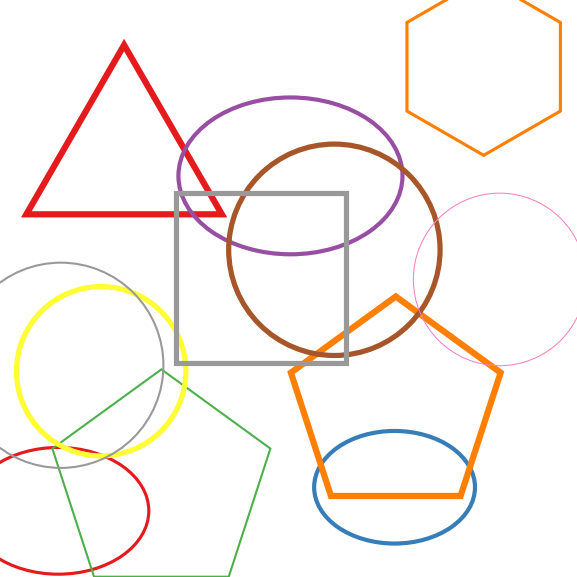[{"shape": "triangle", "thickness": 3, "radius": 0.98, "center": [0.215, 0.726]}, {"shape": "oval", "thickness": 1.5, "radius": 0.78, "center": [0.101, 0.115]}, {"shape": "oval", "thickness": 2, "radius": 0.7, "center": [0.683, 0.155]}, {"shape": "pentagon", "thickness": 1, "radius": 0.99, "center": [0.279, 0.161]}, {"shape": "oval", "thickness": 2, "radius": 0.97, "center": [0.503, 0.695]}, {"shape": "hexagon", "thickness": 1.5, "radius": 0.77, "center": [0.838, 0.884]}, {"shape": "pentagon", "thickness": 3, "radius": 0.95, "center": [0.685, 0.295]}, {"shape": "circle", "thickness": 2.5, "radius": 0.73, "center": [0.175, 0.356]}, {"shape": "circle", "thickness": 2.5, "radius": 0.92, "center": [0.579, 0.567]}, {"shape": "circle", "thickness": 0.5, "radius": 0.75, "center": [0.865, 0.515]}, {"shape": "circle", "thickness": 1, "radius": 0.89, "center": [0.105, 0.367]}, {"shape": "square", "thickness": 2.5, "radius": 0.74, "center": [0.452, 0.518]}]